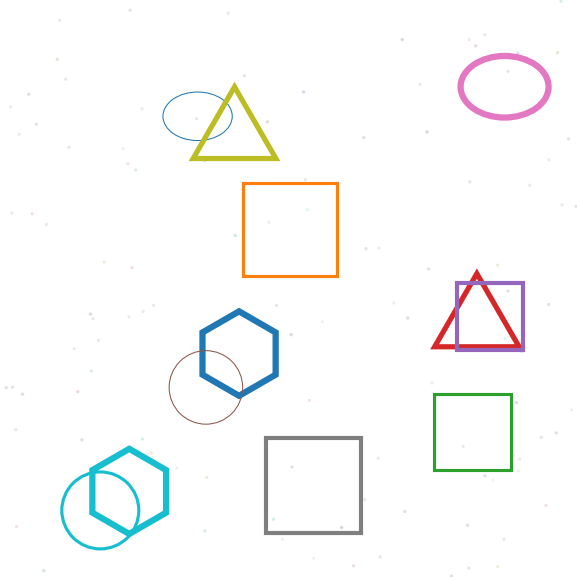[{"shape": "oval", "thickness": 0.5, "radius": 0.3, "center": [0.342, 0.798]}, {"shape": "hexagon", "thickness": 3, "radius": 0.37, "center": [0.414, 0.387]}, {"shape": "square", "thickness": 1.5, "radius": 0.4, "center": [0.502, 0.601]}, {"shape": "square", "thickness": 1.5, "radius": 0.33, "center": [0.818, 0.251]}, {"shape": "triangle", "thickness": 2.5, "radius": 0.42, "center": [0.826, 0.441]}, {"shape": "square", "thickness": 2, "radius": 0.29, "center": [0.848, 0.451]}, {"shape": "circle", "thickness": 0.5, "radius": 0.32, "center": [0.357, 0.328]}, {"shape": "oval", "thickness": 3, "radius": 0.38, "center": [0.874, 0.849]}, {"shape": "square", "thickness": 2, "radius": 0.41, "center": [0.543, 0.158]}, {"shape": "triangle", "thickness": 2.5, "radius": 0.41, "center": [0.406, 0.766]}, {"shape": "hexagon", "thickness": 3, "radius": 0.37, "center": [0.224, 0.148]}, {"shape": "circle", "thickness": 1.5, "radius": 0.33, "center": [0.174, 0.115]}]